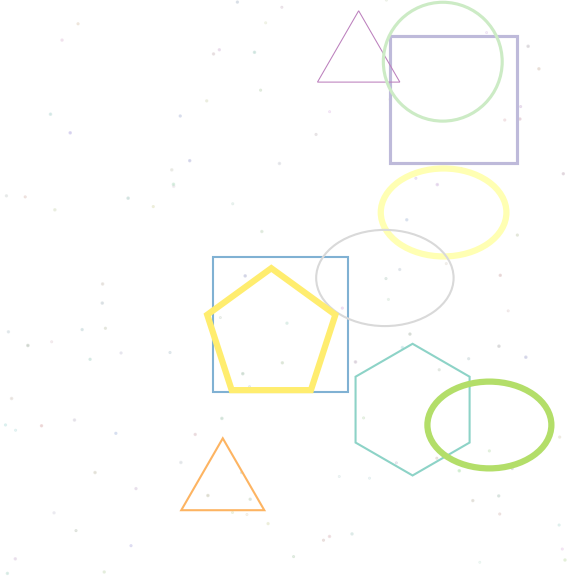[{"shape": "hexagon", "thickness": 1, "radius": 0.57, "center": [0.714, 0.29]}, {"shape": "oval", "thickness": 3, "radius": 0.54, "center": [0.768, 0.631]}, {"shape": "square", "thickness": 1.5, "radius": 0.55, "center": [0.785, 0.827]}, {"shape": "square", "thickness": 1, "radius": 0.58, "center": [0.486, 0.437]}, {"shape": "triangle", "thickness": 1, "radius": 0.42, "center": [0.386, 0.157]}, {"shape": "oval", "thickness": 3, "radius": 0.54, "center": [0.847, 0.263]}, {"shape": "oval", "thickness": 1, "radius": 0.59, "center": [0.666, 0.518]}, {"shape": "triangle", "thickness": 0.5, "radius": 0.41, "center": [0.621, 0.898]}, {"shape": "circle", "thickness": 1.5, "radius": 0.51, "center": [0.767, 0.892]}, {"shape": "pentagon", "thickness": 3, "radius": 0.58, "center": [0.47, 0.418]}]